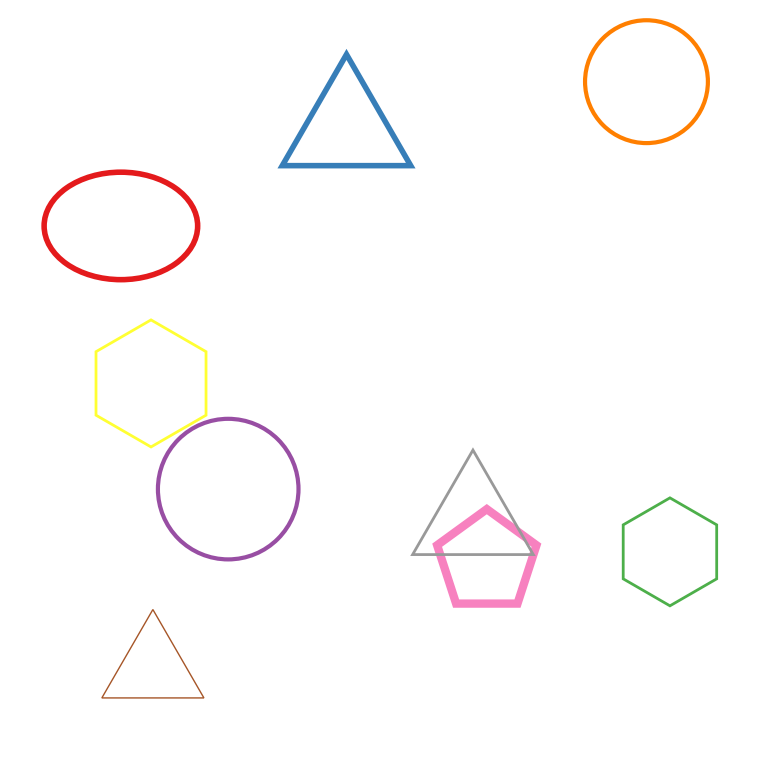[{"shape": "oval", "thickness": 2, "radius": 0.5, "center": [0.157, 0.707]}, {"shape": "triangle", "thickness": 2, "radius": 0.48, "center": [0.45, 0.833]}, {"shape": "hexagon", "thickness": 1, "radius": 0.35, "center": [0.87, 0.283]}, {"shape": "circle", "thickness": 1.5, "radius": 0.46, "center": [0.296, 0.365]}, {"shape": "circle", "thickness": 1.5, "radius": 0.4, "center": [0.84, 0.894]}, {"shape": "hexagon", "thickness": 1, "radius": 0.41, "center": [0.196, 0.502]}, {"shape": "triangle", "thickness": 0.5, "radius": 0.38, "center": [0.199, 0.132]}, {"shape": "pentagon", "thickness": 3, "radius": 0.34, "center": [0.632, 0.271]}, {"shape": "triangle", "thickness": 1, "radius": 0.45, "center": [0.614, 0.325]}]